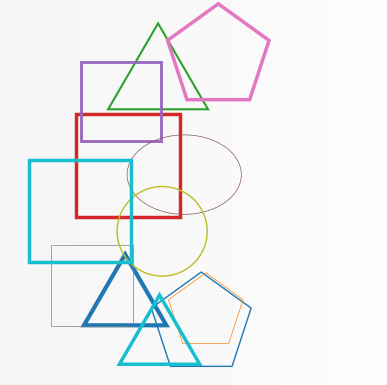[{"shape": "pentagon", "thickness": 1, "radius": 0.68, "center": [0.519, 0.158]}, {"shape": "triangle", "thickness": 3, "radius": 0.61, "center": [0.323, 0.216]}, {"shape": "pentagon", "thickness": 0.5, "radius": 0.51, "center": [0.531, 0.19]}, {"shape": "triangle", "thickness": 1.5, "radius": 0.74, "center": [0.408, 0.791]}, {"shape": "square", "thickness": 2.5, "radius": 0.67, "center": [0.33, 0.571]}, {"shape": "square", "thickness": 2, "radius": 0.51, "center": [0.312, 0.737]}, {"shape": "oval", "thickness": 0.5, "radius": 0.74, "center": [0.475, 0.546]}, {"shape": "pentagon", "thickness": 2.5, "radius": 0.69, "center": [0.563, 0.852]}, {"shape": "square", "thickness": 0.5, "radius": 0.53, "center": [0.238, 0.258]}, {"shape": "circle", "thickness": 1, "radius": 0.58, "center": [0.419, 0.399]}, {"shape": "triangle", "thickness": 2.5, "radius": 0.6, "center": [0.412, 0.114]}, {"shape": "square", "thickness": 2.5, "radius": 0.66, "center": [0.207, 0.453]}]